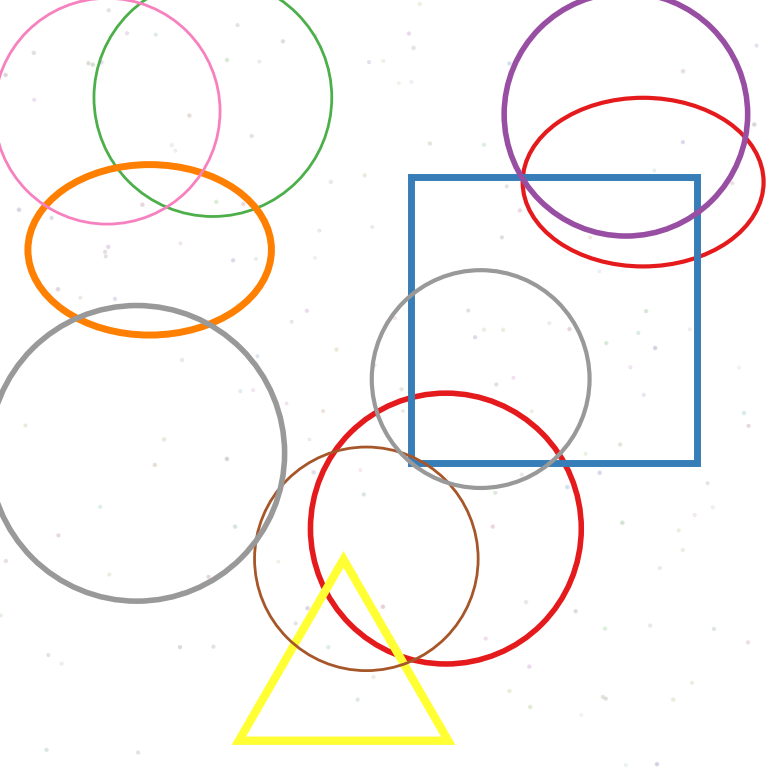[{"shape": "oval", "thickness": 1.5, "radius": 0.78, "center": [0.835, 0.763]}, {"shape": "circle", "thickness": 2, "radius": 0.88, "center": [0.579, 0.314]}, {"shape": "square", "thickness": 2.5, "radius": 0.93, "center": [0.72, 0.584]}, {"shape": "circle", "thickness": 1, "radius": 0.77, "center": [0.276, 0.873]}, {"shape": "circle", "thickness": 2, "radius": 0.79, "center": [0.813, 0.852]}, {"shape": "oval", "thickness": 2.5, "radius": 0.79, "center": [0.194, 0.676]}, {"shape": "triangle", "thickness": 3, "radius": 0.79, "center": [0.446, 0.117]}, {"shape": "circle", "thickness": 1, "radius": 0.73, "center": [0.476, 0.274]}, {"shape": "circle", "thickness": 1, "radius": 0.73, "center": [0.139, 0.856]}, {"shape": "circle", "thickness": 1.5, "radius": 0.71, "center": [0.624, 0.508]}, {"shape": "circle", "thickness": 2, "radius": 0.96, "center": [0.178, 0.411]}]